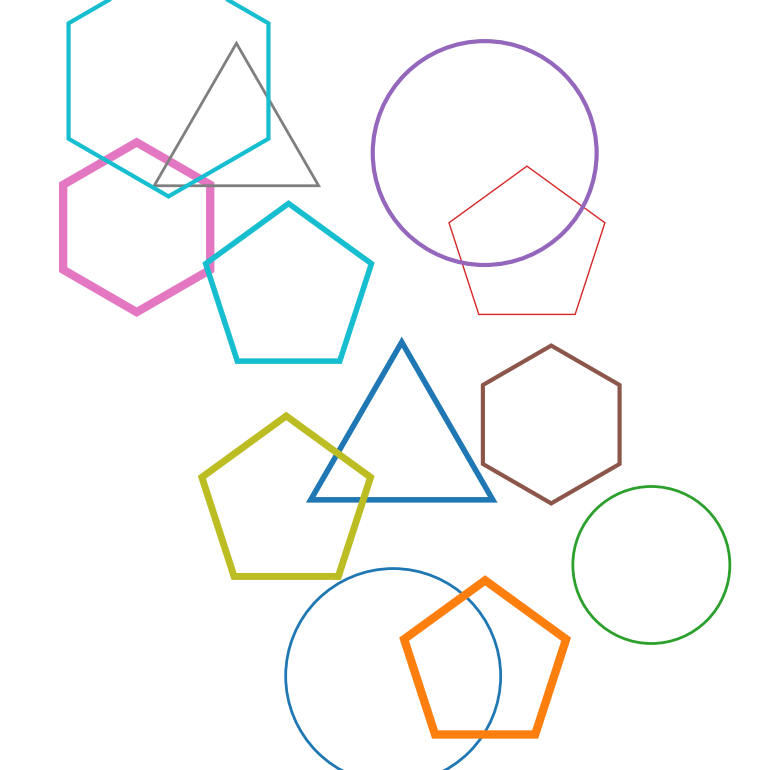[{"shape": "triangle", "thickness": 2, "radius": 0.68, "center": [0.522, 0.419]}, {"shape": "circle", "thickness": 1, "radius": 0.7, "center": [0.511, 0.122]}, {"shape": "pentagon", "thickness": 3, "radius": 0.55, "center": [0.63, 0.136]}, {"shape": "circle", "thickness": 1, "radius": 0.51, "center": [0.846, 0.266]}, {"shape": "pentagon", "thickness": 0.5, "radius": 0.53, "center": [0.684, 0.678]}, {"shape": "circle", "thickness": 1.5, "radius": 0.73, "center": [0.629, 0.801]}, {"shape": "hexagon", "thickness": 1.5, "radius": 0.51, "center": [0.716, 0.449]}, {"shape": "hexagon", "thickness": 3, "radius": 0.55, "center": [0.178, 0.705]}, {"shape": "triangle", "thickness": 1, "radius": 0.62, "center": [0.307, 0.82]}, {"shape": "pentagon", "thickness": 2.5, "radius": 0.58, "center": [0.372, 0.345]}, {"shape": "pentagon", "thickness": 2, "radius": 0.57, "center": [0.375, 0.623]}, {"shape": "hexagon", "thickness": 1.5, "radius": 0.75, "center": [0.219, 0.895]}]